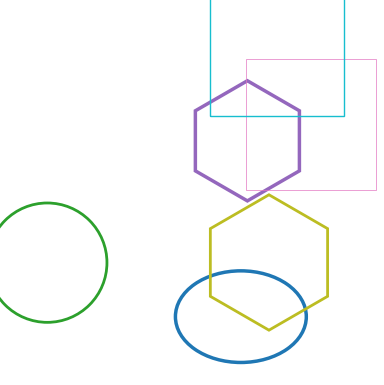[{"shape": "oval", "thickness": 2.5, "radius": 0.85, "center": [0.626, 0.178]}, {"shape": "circle", "thickness": 2, "radius": 0.78, "center": [0.123, 0.318]}, {"shape": "hexagon", "thickness": 2.5, "radius": 0.78, "center": [0.643, 0.634]}, {"shape": "square", "thickness": 0.5, "radius": 0.85, "center": [0.808, 0.676]}, {"shape": "hexagon", "thickness": 2, "radius": 0.88, "center": [0.699, 0.318]}, {"shape": "square", "thickness": 1, "radius": 0.87, "center": [0.719, 0.873]}]